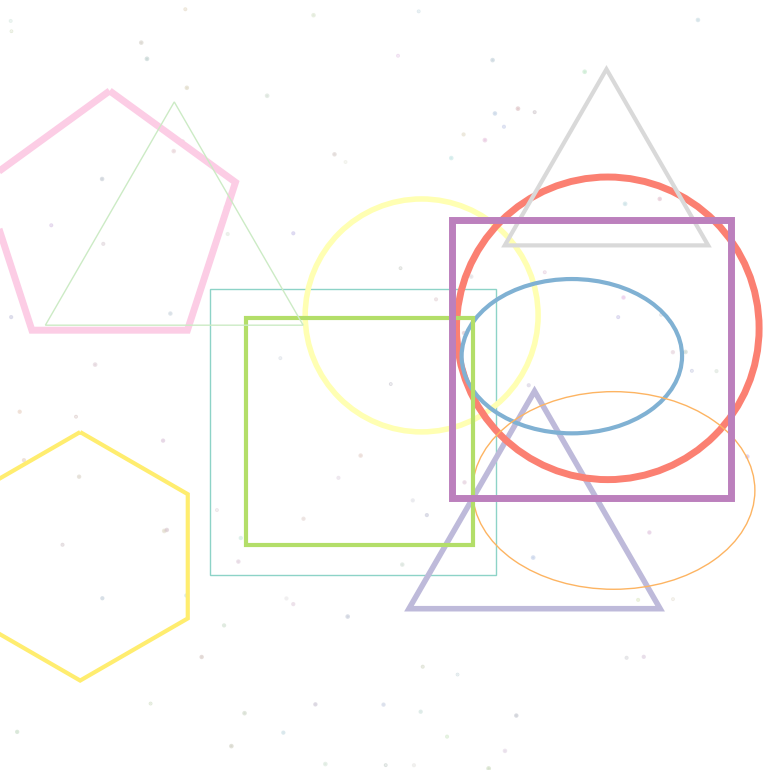[{"shape": "square", "thickness": 0.5, "radius": 0.93, "center": [0.459, 0.439]}, {"shape": "circle", "thickness": 2, "radius": 0.76, "center": [0.548, 0.59]}, {"shape": "triangle", "thickness": 2, "radius": 0.94, "center": [0.694, 0.304]}, {"shape": "circle", "thickness": 2.5, "radius": 0.98, "center": [0.789, 0.574]}, {"shape": "oval", "thickness": 1.5, "radius": 0.72, "center": [0.743, 0.537]}, {"shape": "oval", "thickness": 0.5, "radius": 0.92, "center": [0.797, 0.363]}, {"shape": "square", "thickness": 1.5, "radius": 0.74, "center": [0.467, 0.439]}, {"shape": "pentagon", "thickness": 2.5, "radius": 0.86, "center": [0.142, 0.71]}, {"shape": "triangle", "thickness": 1.5, "radius": 0.76, "center": [0.788, 0.758]}, {"shape": "square", "thickness": 2.5, "radius": 0.9, "center": [0.768, 0.533]}, {"shape": "triangle", "thickness": 0.5, "radius": 0.97, "center": [0.226, 0.674]}, {"shape": "hexagon", "thickness": 1.5, "radius": 0.81, "center": [0.104, 0.278]}]